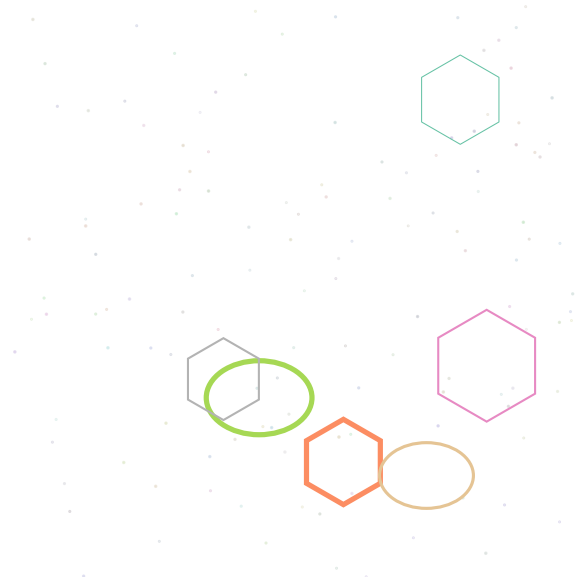[{"shape": "hexagon", "thickness": 0.5, "radius": 0.39, "center": [0.797, 0.827]}, {"shape": "hexagon", "thickness": 2.5, "radius": 0.37, "center": [0.595, 0.199]}, {"shape": "hexagon", "thickness": 1, "radius": 0.48, "center": [0.843, 0.366]}, {"shape": "oval", "thickness": 2.5, "radius": 0.46, "center": [0.449, 0.31]}, {"shape": "oval", "thickness": 1.5, "radius": 0.41, "center": [0.739, 0.176]}, {"shape": "hexagon", "thickness": 1, "radius": 0.35, "center": [0.387, 0.343]}]